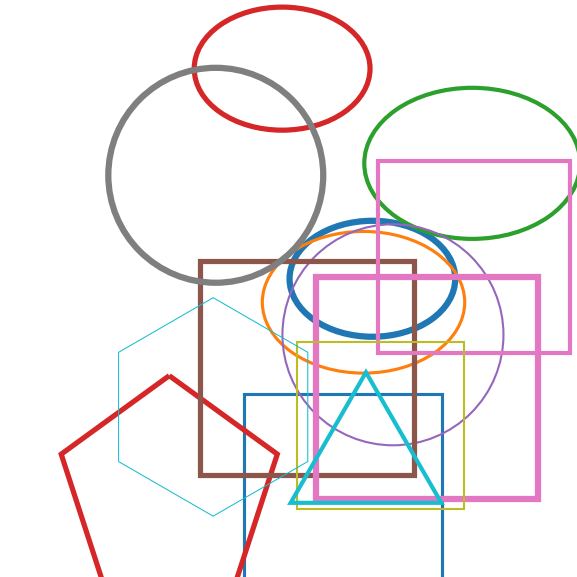[{"shape": "square", "thickness": 1.5, "radius": 0.86, "center": [0.594, 0.145]}, {"shape": "oval", "thickness": 3, "radius": 0.72, "center": [0.645, 0.516]}, {"shape": "oval", "thickness": 1.5, "radius": 0.88, "center": [0.629, 0.476]}, {"shape": "oval", "thickness": 2, "radius": 0.93, "center": [0.818, 0.716]}, {"shape": "pentagon", "thickness": 2.5, "radius": 0.98, "center": [0.293, 0.152]}, {"shape": "oval", "thickness": 2.5, "radius": 0.76, "center": [0.489, 0.88]}, {"shape": "circle", "thickness": 1, "radius": 0.96, "center": [0.68, 0.419]}, {"shape": "square", "thickness": 2.5, "radius": 0.93, "center": [0.532, 0.362]}, {"shape": "square", "thickness": 2, "radius": 0.83, "center": [0.821, 0.554]}, {"shape": "square", "thickness": 3, "radius": 0.96, "center": [0.74, 0.327]}, {"shape": "circle", "thickness": 3, "radius": 0.93, "center": [0.374, 0.696]}, {"shape": "square", "thickness": 1, "radius": 0.72, "center": [0.658, 0.262]}, {"shape": "hexagon", "thickness": 0.5, "radius": 0.95, "center": [0.369, 0.294]}, {"shape": "triangle", "thickness": 2, "radius": 0.75, "center": [0.634, 0.204]}]